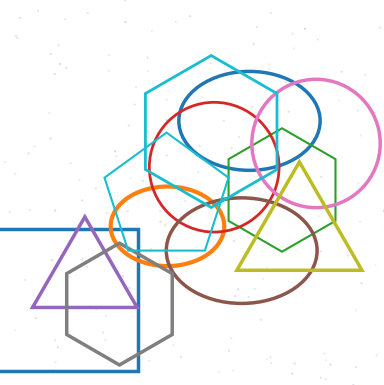[{"shape": "oval", "thickness": 2.5, "radius": 0.92, "center": [0.648, 0.686]}, {"shape": "square", "thickness": 2.5, "radius": 0.92, "center": [0.173, 0.22]}, {"shape": "oval", "thickness": 3, "radius": 0.74, "center": [0.435, 0.412]}, {"shape": "hexagon", "thickness": 1.5, "radius": 0.8, "center": [0.733, 0.507]}, {"shape": "circle", "thickness": 2, "radius": 0.84, "center": [0.556, 0.566]}, {"shape": "triangle", "thickness": 2.5, "radius": 0.78, "center": [0.22, 0.28]}, {"shape": "oval", "thickness": 2.5, "radius": 0.98, "center": [0.628, 0.349]}, {"shape": "circle", "thickness": 2.5, "radius": 0.83, "center": [0.821, 0.627]}, {"shape": "hexagon", "thickness": 2.5, "radius": 0.79, "center": [0.31, 0.21]}, {"shape": "triangle", "thickness": 2.5, "radius": 0.94, "center": [0.778, 0.392]}, {"shape": "pentagon", "thickness": 1.5, "radius": 0.85, "center": [0.433, 0.486]}, {"shape": "hexagon", "thickness": 2, "radius": 0.99, "center": [0.549, 0.658]}]